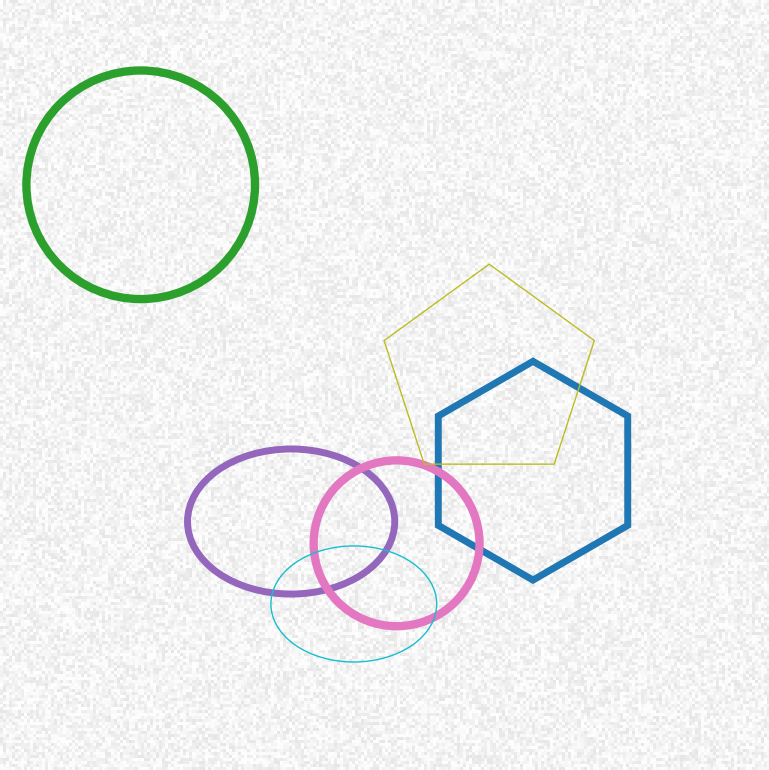[{"shape": "hexagon", "thickness": 2.5, "radius": 0.71, "center": [0.692, 0.389]}, {"shape": "circle", "thickness": 3, "radius": 0.74, "center": [0.183, 0.76]}, {"shape": "oval", "thickness": 2.5, "radius": 0.67, "center": [0.378, 0.323]}, {"shape": "circle", "thickness": 3, "radius": 0.54, "center": [0.515, 0.294]}, {"shape": "pentagon", "thickness": 0.5, "radius": 0.72, "center": [0.635, 0.513]}, {"shape": "oval", "thickness": 0.5, "radius": 0.54, "center": [0.459, 0.216]}]